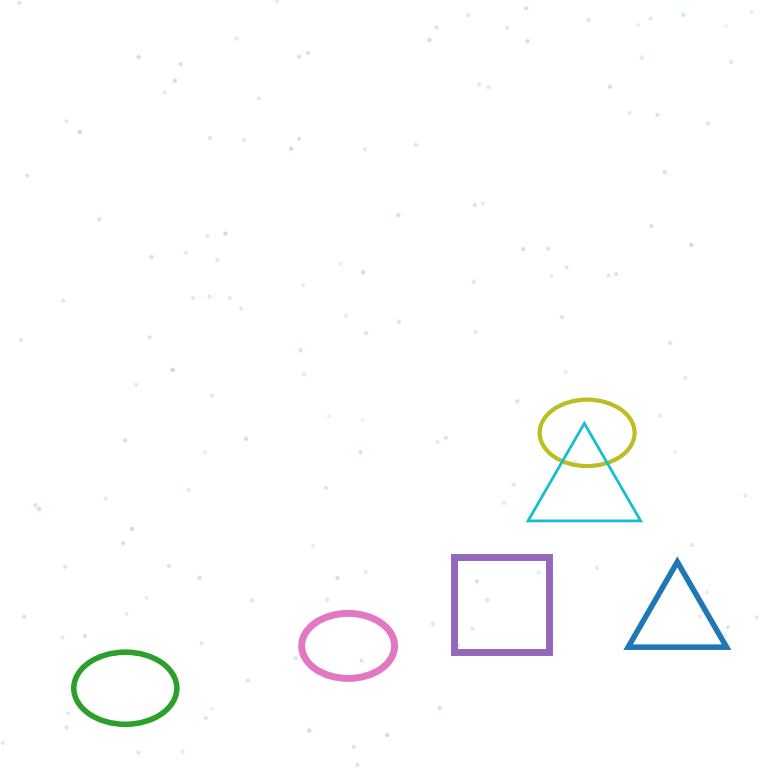[{"shape": "triangle", "thickness": 2, "radius": 0.37, "center": [0.88, 0.196]}, {"shape": "oval", "thickness": 2, "radius": 0.33, "center": [0.163, 0.106]}, {"shape": "square", "thickness": 2.5, "radius": 0.31, "center": [0.651, 0.215]}, {"shape": "oval", "thickness": 2.5, "radius": 0.3, "center": [0.452, 0.161]}, {"shape": "oval", "thickness": 1.5, "radius": 0.31, "center": [0.763, 0.438]}, {"shape": "triangle", "thickness": 1, "radius": 0.42, "center": [0.759, 0.366]}]